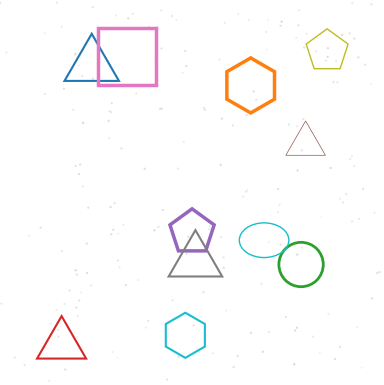[{"shape": "triangle", "thickness": 1.5, "radius": 0.41, "center": [0.238, 0.831]}, {"shape": "hexagon", "thickness": 2.5, "radius": 0.36, "center": [0.651, 0.778]}, {"shape": "circle", "thickness": 2, "radius": 0.29, "center": [0.782, 0.313]}, {"shape": "triangle", "thickness": 1.5, "radius": 0.37, "center": [0.16, 0.105]}, {"shape": "pentagon", "thickness": 2.5, "radius": 0.3, "center": [0.499, 0.397]}, {"shape": "triangle", "thickness": 0.5, "radius": 0.3, "center": [0.794, 0.626]}, {"shape": "square", "thickness": 2.5, "radius": 0.38, "center": [0.33, 0.853]}, {"shape": "triangle", "thickness": 1.5, "radius": 0.4, "center": [0.508, 0.322]}, {"shape": "pentagon", "thickness": 1, "radius": 0.29, "center": [0.85, 0.868]}, {"shape": "oval", "thickness": 1, "radius": 0.32, "center": [0.686, 0.376]}, {"shape": "hexagon", "thickness": 1.5, "radius": 0.29, "center": [0.481, 0.129]}]